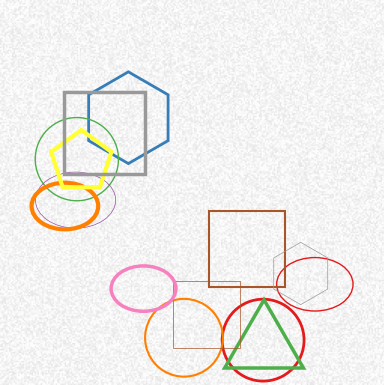[{"shape": "oval", "thickness": 1, "radius": 0.5, "center": [0.818, 0.262]}, {"shape": "circle", "thickness": 2, "radius": 0.53, "center": [0.683, 0.116]}, {"shape": "hexagon", "thickness": 2, "radius": 0.6, "center": [0.333, 0.694]}, {"shape": "circle", "thickness": 1, "radius": 0.54, "center": [0.2, 0.587]}, {"shape": "triangle", "thickness": 2.5, "radius": 0.59, "center": [0.686, 0.103]}, {"shape": "oval", "thickness": 0.5, "radius": 0.52, "center": [0.196, 0.48]}, {"shape": "oval", "thickness": 3, "radius": 0.43, "center": [0.169, 0.465]}, {"shape": "circle", "thickness": 1.5, "radius": 0.51, "center": [0.478, 0.123]}, {"shape": "pentagon", "thickness": 3, "radius": 0.41, "center": [0.211, 0.58]}, {"shape": "square", "thickness": 0.5, "radius": 0.44, "center": [0.537, 0.182]}, {"shape": "square", "thickness": 1.5, "radius": 0.49, "center": [0.641, 0.353]}, {"shape": "oval", "thickness": 2.5, "radius": 0.42, "center": [0.373, 0.25]}, {"shape": "square", "thickness": 2.5, "radius": 0.53, "center": [0.271, 0.655]}, {"shape": "hexagon", "thickness": 0.5, "radius": 0.4, "center": [0.781, 0.29]}]